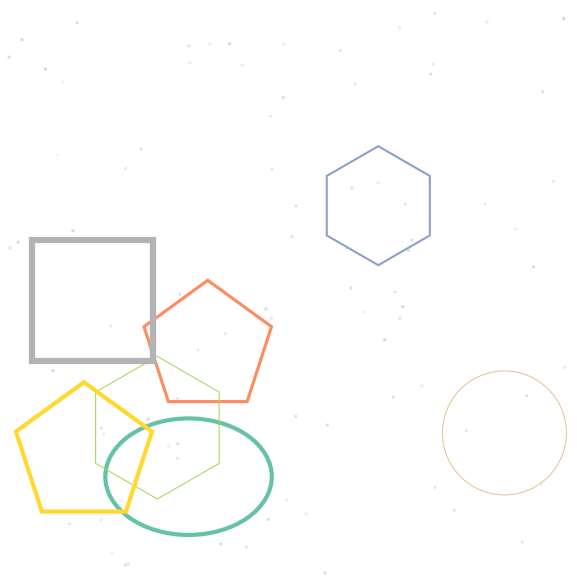[{"shape": "oval", "thickness": 2, "radius": 0.72, "center": [0.326, 0.174]}, {"shape": "pentagon", "thickness": 1.5, "radius": 0.58, "center": [0.36, 0.398]}, {"shape": "hexagon", "thickness": 1, "radius": 0.52, "center": [0.655, 0.643]}, {"shape": "hexagon", "thickness": 0.5, "radius": 0.62, "center": [0.272, 0.258]}, {"shape": "pentagon", "thickness": 2, "radius": 0.62, "center": [0.145, 0.214]}, {"shape": "circle", "thickness": 0.5, "radius": 0.54, "center": [0.874, 0.249]}, {"shape": "square", "thickness": 3, "radius": 0.52, "center": [0.16, 0.479]}]